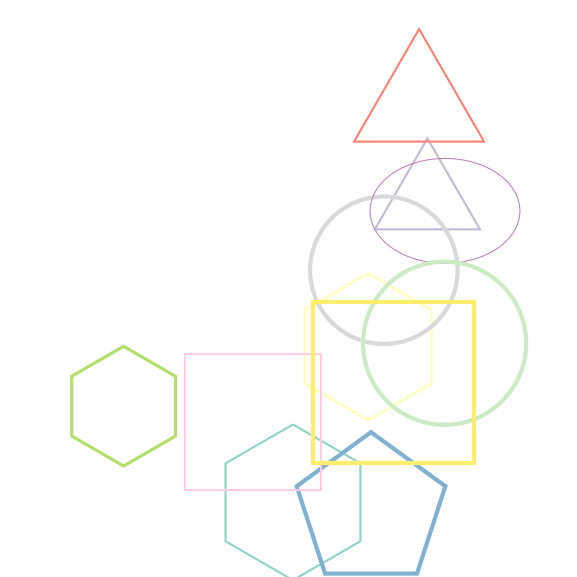[{"shape": "hexagon", "thickness": 1, "radius": 0.67, "center": [0.507, 0.129]}, {"shape": "hexagon", "thickness": 1, "radius": 0.64, "center": [0.638, 0.399]}, {"shape": "triangle", "thickness": 1, "radius": 0.53, "center": [0.74, 0.654]}, {"shape": "triangle", "thickness": 1, "radius": 0.65, "center": [0.726, 0.819]}, {"shape": "pentagon", "thickness": 2, "radius": 0.68, "center": [0.642, 0.115]}, {"shape": "hexagon", "thickness": 1.5, "radius": 0.52, "center": [0.214, 0.296]}, {"shape": "square", "thickness": 1, "radius": 0.59, "center": [0.438, 0.268]}, {"shape": "circle", "thickness": 2, "radius": 0.64, "center": [0.665, 0.531]}, {"shape": "oval", "thickness": 0.5, "radius": 0.65, "center": [0.771, 0.634]}, {"shape": "circle", "thickness": 2, "radius": 0.71, "center": [0.77, 0.405]}, {"shape": "square", "thickness": 2, "radius": 0.7, "center": [0.681, 0.336]}]